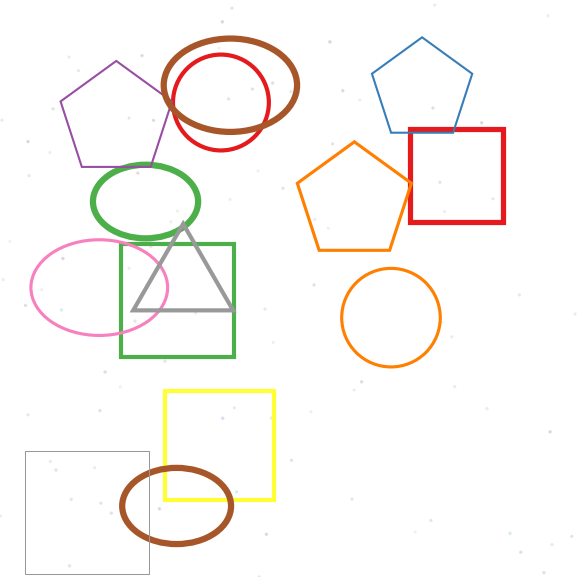[{"shape": "circle", "thickness": 2, "radius": 0.41, "center": [0.383, 0.822]}, {"shape": "square", "thickness": 2.5, "radius": 0.4, "center": [0.79, 0.694]}, {"shape": "pentagon", "thickness": 1, "radius": 0.46, "center": [0.731, 0.843]}, {"shape": "square", "thickness": 2, "radius": 0.49, "center": [0.307, 0.479]}, {"shape": "oval", "thickness": 3, "radius": 0.46, "center": [0.252, 0.65]}, {"shape": "pentagon", "thickness": 1, "radius": 0.51, "center": [0.201, 0.792]}, {"shape": "circle", "thickness": 1.5, "radius": 0.43, "center": [0.677, 0.449]}, {"shape": "pentagon", "thickness": 1.5, "radius": 0.52, "center": [0.614, 0.65]}, {"shape": "square", "thickness": 2, "radius": 0.47, "center": [0.38, 0.228]}, {"shape": "oval", "thickness": 3, "radius": 0.58, "center": [0.399, 0.852]}, {"shape": "oval", "thickness": 3, "radius": 0.47, "center": [0.306, 0.123]}, {"shape": "oval", "thickness": 1.5, "radius": 0.59, "center": [0.172, 0.501]}, {"shape": "square", "thickness": 0.5, "radius": 0.53, "center": [0.151, 0.112]}, {"shape": "triangle", "thickness": 2, "radius": 0.5, "center": [0.317, 0.512]}]